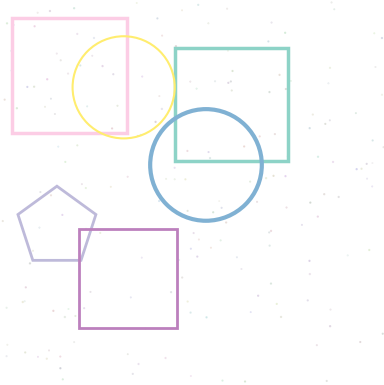[{"shape": "square", "thickness": 2.5, "radius": 0.73, "center": [0.601, 0.728]}, {"shape": "pentagon", "thickness": 2, "radius": 0.53, "center": [0.148, 0.41]}, {"shape": "circle", "thickness": 3, "radius": 0.72, "center": [0.535, 0.572]}, {"shape": "square", "thickness": 2.5, "radius": 0.75, "center": [0.181, 0.805]}, {"shape": "square", "thickness": 2, "radius": 0.64, "center": [0.332, 0.276]}, {"shape": "circle", "thickness": 1.5, "radius": 0.66, "center": [0.321, 0.773]}]